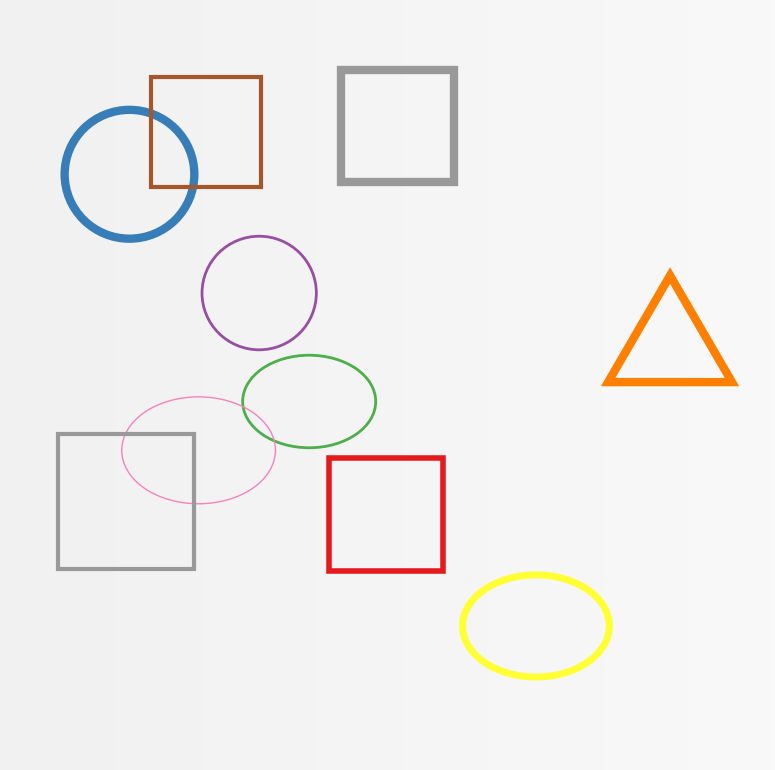[{"shape": "square", "thickness": 2, "radius": 0.37, "center": [0.499, 0.331]}, {"shape": "circle", "thickness": 3, "radius": 0.42, "center": [0.167, 0.774]}, {"shape": "oval", "thickness": 1, "radius": 0.43, "center": [0.399, 0.479]}, {"shape": "circle", "thickness": 1, "radius": 0.37, "center": [0.334, 0.619]}, {"shape": "triangle", "thickness": 3, "radius": 0.46, "center": [0.865, 0.55]}, {"shape": "oval", "thickness": 2.5, "radius": 0.47, "center": [0.692, 0.187]}, {"shape": "square", "thickness": 1.5, "radius": 0.36, "center": [0.266, 0.828]}, {"shape": "oval", "thickness": 0.5, "radius": 0.5, "center": [0.256, 0.415]}, {"shape": "square", "thickness": 1.5, "radius": 0.44, "center": [0.162, 0.349]}, {"shape": "square", "thickness": 3, "radius": 0.36, "center": [0.513, 0.836]}]